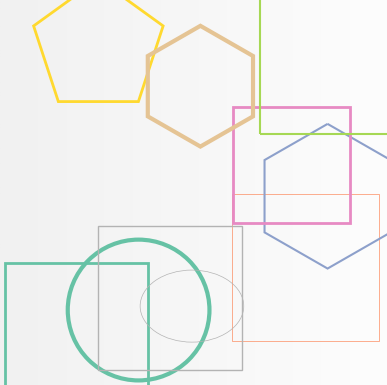[{"shape": "circle", "thickness": 3, "radius": 0.91, "center": [0.358, 0.195]}, {"shape": "square", "thickness": 2, "radius": 0.92, "center": [0.198, 0.133]}, {"shape": "square", "thickness": 0.5, "radius": 0.95, "center": [0.788, 0.305]}, {"shape": "hexagon", "thickness": 1.5, "radius": 0.94, "center": [0.845, 0.49]}, {"shape": "square", "thickness": 2, "radius": 0.75, "center": [0.752, 0.571]}, {"shape": "square", "thickness": 1.5, "radius": 0.96, "center": [0.863, 0.846]}, {"shape": "pentagon", "thickness": 2, "radius": 0.88, "center": [0.254, 0.878]}, {"shape": "hexagon", "thickness": 3, "radius": 0.78, "center": [0.517, 0.776]}, {"shape": "oval", "thickness": 0.5, "radius": 0.67, "center": [0.495, 0.205]}, {"shape": "square", "thickness": 1, "radius": 0.93, "center": [0.439, 0.226]}]